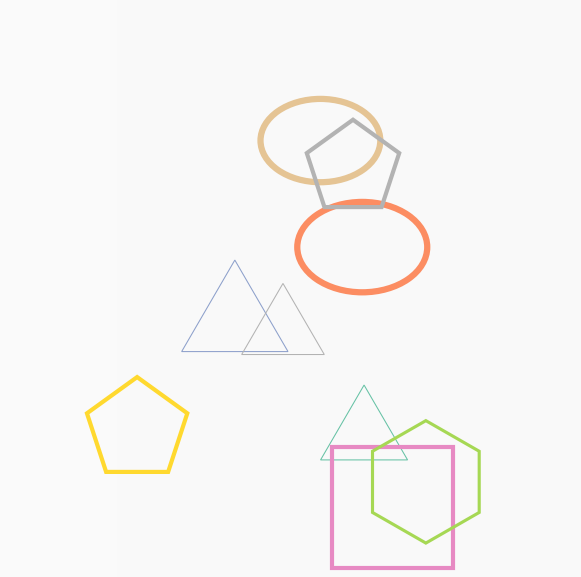[{"shape": "triangle", "thickness": 0.5, "radius": 0.43, "center": [0.626, 0.246]}, {"shape": "oval", "thickness": 3, "radius": 0.56, "center": [0.623, 0.571]}, {"shape": "triangle", "thickness": 0.5, "radius": 0.53, "center": [0.404, 0.443]}, {"shape": "square", "thickness": 2, "radius": 0.52, "center": [0.675, 0.12]}, {"shape": "hexagon", "thickness": 1.5, "radius": 0.53, "center": [0.733, 0.165]}, {"shape": "pentagon", "thickness": 2, "radius": 0.45, "center": [0.236, 0.255]}, {"shape": "oval", "thickness": 3, "radius": 0.52, "center": [0.551, 0.756]}, {"shape": "pentagon", "thickness": 2, "radius": 0.42, "center": [0.607, 0.708]}, {"shape": "triangle", "thickness": 0.5, "radius": 0.41, "center": [0.487, 0.426]}]